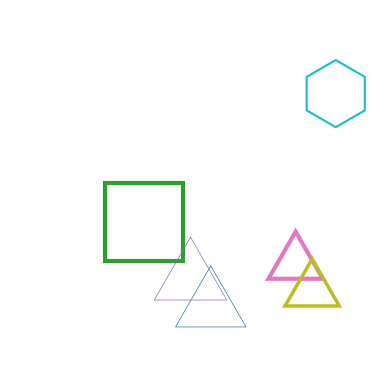[{"shape": "triangle", "thickness": 0.5, "radius": 0.53, "center": [0.547, 0.204]}, {"shape": "square", "thickness": 3, "radius": 0.51, "center": [0.374, 0.423]}, {"shape": "triangle", "thickness": 0.5, "radius": 0.54, "center": [0.495, 0.275]}, {"shape": "triangle", "thickness": 3, "radius": 0.41, "center": [0.768, 0.317]}, {"shape": "triangle", "thickness": 2.5, "radius": 0.41, "center": [0.811, 0.246]}, {"shape": "hexagon", "thickness": 1.5, "radius": 0.44, "center": [0.872, 0.757]}]